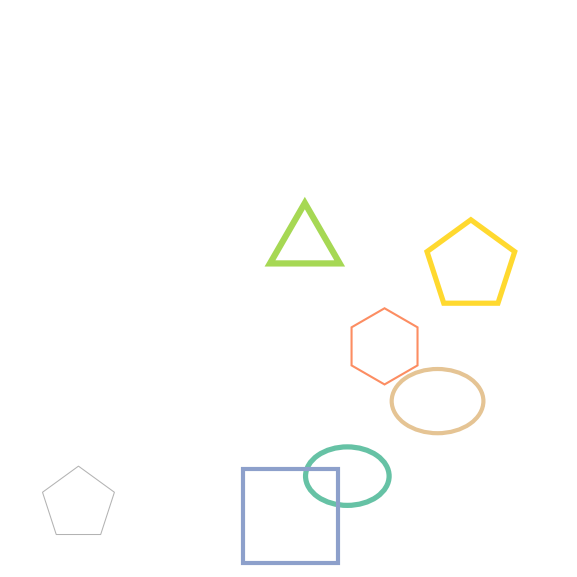[{"shape": "oval", "thickness": 2.5, "radius": 0.36, "center": [0.601, 0.175]}, {"shape": "hexagon", "thickness": 1, "radius": 0.33, "center": [0.666, 0.399]}, {"shape": "square", "thickness": 2, "radius": 0.41, "center": [0.503, 0.105]}, {"shape": "triangle", "thickness": 3, "radius": 0.35, "center": [0.528, 0.578]}, {"shape": "pentagon", "thickness": 2.5, "radius": 0.4, "center": [0.815, 0.539]}, {"shape": "oval", "thickness": 2, "radius": 0.4, "center": [0.758, 0.305]}, {"shape": "pentagon", "thickness": 0.5, "radius": 0.33, "center": [0.136, 0.127]}]